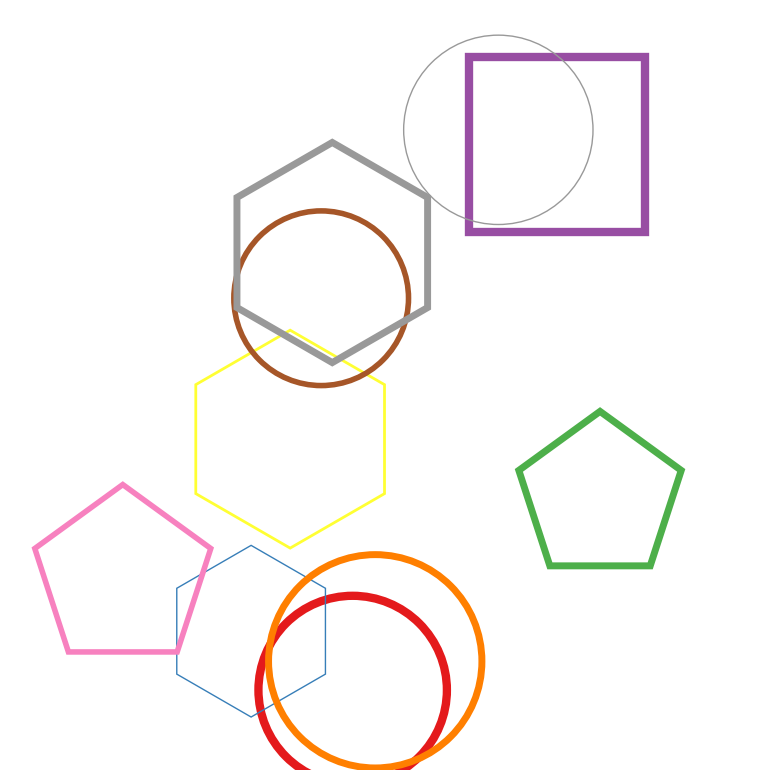[{"shape": "circle", "thickness": 3, "radius": 0.61, "center": [0.458, 0.104]}, {"shape": "hexagon", "thickness": 0.5, "radius": 0.56, "center": [0.326, 0.18]}, {"shape": "pentagon", "thickness": 2.5, "radius": 0.55, "center": [0.779, 0.355]}, {"shape": "square", "thickness": 3, "radius": 0.57, "center": [0.724, 0.812]}, {"shape": "circle", "thickness": 2.5, "radius": 0.69, "center": [0.487, 0.141]}, {"shape": "hexagon", "thickness": 1, "radius": 0.71, "center": [0.377, 0.43]}, {"shape": "circle", "thickness": 2, "radius": 0.57, "center": [0.417, 0.613]}, {"shape": "pentagon", "thickness": 2, "radius": 0.6, "center": [0.159, 0.251]}, {"shape": "circle", "thickness": 0.5, "radius": 0.61, "center": [0.647, 0.831]}, {"shape": "hexagon", "thickness": 2.5, "radius": 0.71, "center": [0.432, 0.672]}]